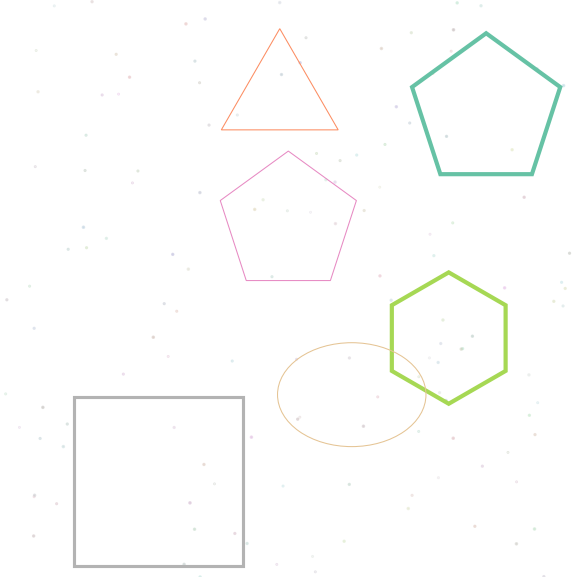[{"shape": "pentagon", "thickness": 2, "radius": 0.67, "center": [0.842, 0.807]}, {"shape": "triangle", "thickness": 0.5, "radius": 0.58, "center": [0.484, 0.833]}, {"shape": "pentagon", "thickness": 0.5, "radius": 0.62, "center": [0.499, 0.614]}, {"shape": "hexagon", "thickness": 2, "radius": 0.57, "center": [0.777, 0.414]}, {"shape": "oval", "thickness": 0.5, "radius": 0.64, "center": [0.609, 0.316]}, {"shape": "square", "thickness": 1.5, "radius": 0.73, "center": [0.274, 0.166]}]